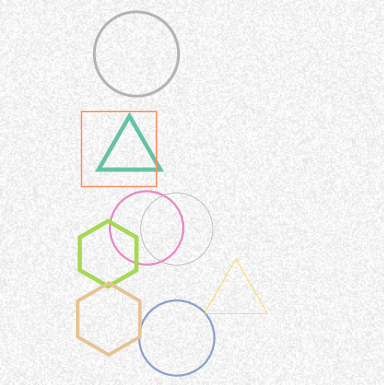[{"shape": "triangle", "thickness": 3, "radius": 0.46, "center": [0.336, 0.606]}, {"shape": "square", "thickness": 1, "radius": 0.48, "center": [0.308, 0.615]}, {"shape": "circle", "thickness": 1.5, "radius": 0.49, "center": [0.459, 0.122]}, {"shape": "circle", "thickness": 1.5, "radius": 0.48, "center": [0.381, 0.408]}, {"shape": "hexagon", "thickness": 3, "radius": 0.43, "center": [0.281, 0.341]}, {"shape": "triangle", "thickness": 0.5, "radius": 0.47, "center": [0.613, 0.233]}, {"shape": "hexagon", "thickness": 2.5, "radius": 0.47, "center": [0.283, 0.172]}, {"shape": "circle", "thickness": 2, "radius": 0.55, "center": [0.354, 0.86]}, {"shape": "circle", "thickness": 0.5, "radius": 0.47, "center": [0.459, 0.405]}]